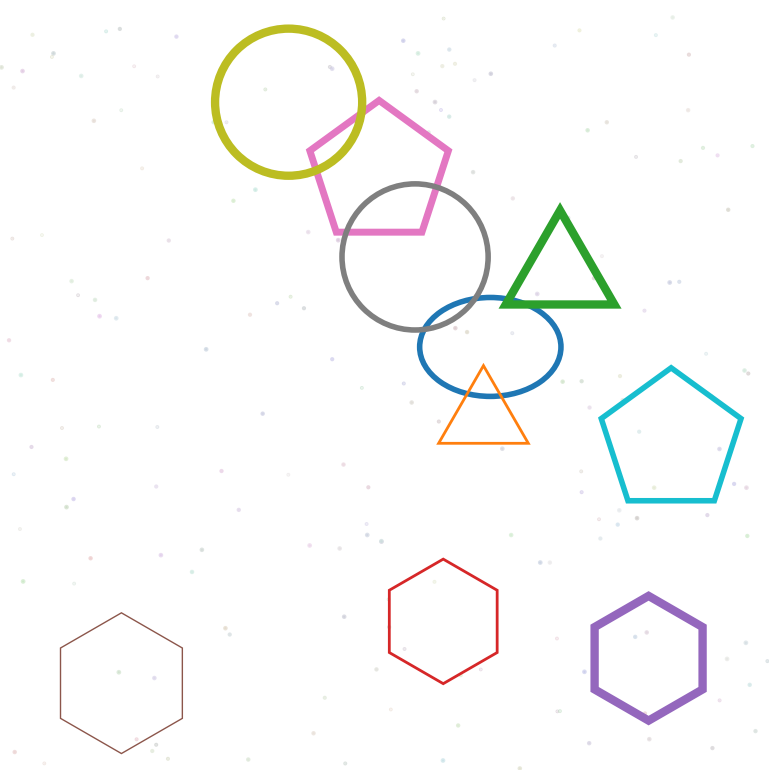[{"shape": "oval", "thickness": 2, "radius": 0.46, "center": [0.637, 0.549]}, {"shape": "triangle", "thickness": 1, "radius": 0.34, "center": [0.628, 0.458]}, {"shape": "triangle", "thickness": 3, "radius": 0.41, "center": [0.727, 0.645]}, {"shape": "hexagon", "thickness": 1, "radius": 0.4, "center": [0.576, 0.193]}, {"shape": "hexagon", "thickness": 3, "radius": 0.4, "center": [0.842, 0.145]}, {"shape": "hexagon", "thickness": 0.5, "radius": 0.46, "center": [0.158, 0.113]}, {"shape": "pentagon", "thickness": 2.5, "radius": 0.47, "center": [0.492, 0.775]}, {"shape": "circle", "thickness": 2, "radius": 0.47, "center": [0.539, 0.666]}, {"shape": "circle", "thickness": 3, "radius": 0.48, "center": [0.375, 0.867]}, {"shape": "pentagon", "thickness": 2, "radius": 0.48, "center": [0.872, 0.427]}]